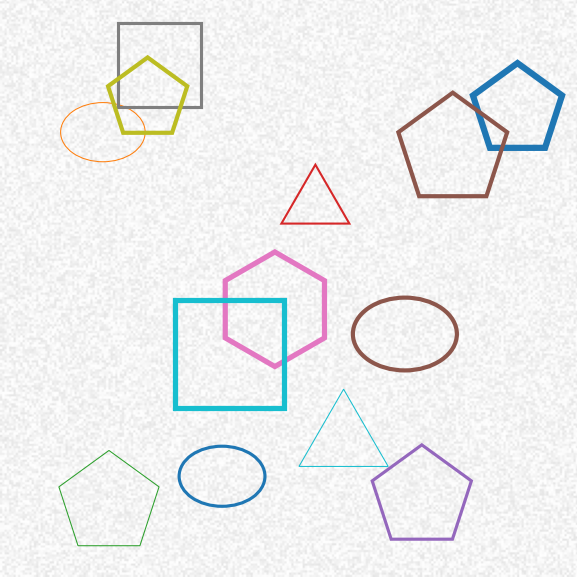[{"shape": "oval", "thickness": 1.5, "radius": 0.37, "center": [0.384, 0.174]}, {"shape": "pentagon", "thickness": 3, "radius": 0.41, "center": [0.896, 0.809]}, {"shape": "oval", "thickness": 0.5, "radius": 0.37, "center": [0.178, 0.77]}, {"shape": "pentagon", "thickness": 0.5, "radius": 0.46, "center": [0.189, 0.128]}, {"shape": "triangle", "thickness": 1, "radius": 0.34, "center": [0.546, 0.646]}, {"shape": "pentagon", "thickness": 1.5, "radius": 0.45, "center": [0.73, 0.139]}, {"shape": "pentagon", "thickness": 2, "radius": 0.5, "center": [0.784, 0.74]}, {"shape": "oval", "thickness": 2, "radius": 0.45, "center": [0.701, 0.421]}, {"shape": "hexagon", "thickness": 2.5, "radius": 0.5, "center": [0.476, 0.464]}, {"shape": "square", "thickness": 1.5, "radius": 0.36, "center": [0.276, 0.886]}, {"shape": "pentagon", "thickness": 2, "radius": 0.36, "center": [0.256, 0.828]}, {"shape": "square", "thickness": 2.5, "radius": 0.47, "center": [0.397, 0.386]}, {"shape": "triangle", "thickness": 0.5, "radius": 0.45, "center": [0.595, 0.236]}]